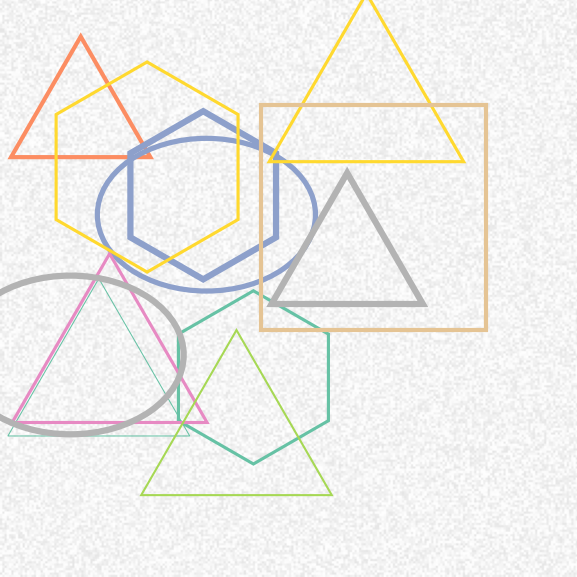[{"shape": "triangle", "thickness": 0.5, "radius": 0.91, "center": [0.171, 0.335]}, {"shape": "hexagon", "thickness": 1.5, "radius": 0.75, "center": [0.439, 0.346]}, {"shape": "triangle", "thickness": 2, "radius": 0.7, "center": [0.14, 0.797]}, {"shape": "oval", "thickness": 2.5, "radius": 0.94, "center": [0.357, 0.627]}, {"shape": "hexagon", "thickness": 3, "radius": 0.73, "center": [0.352, 0.661]}, {"shape": "triangle", "thickness": 1.5, "radius": 0.97, "center": [0.19, 0.365]}, {"shape": "triangle", "thickness": 1, "radius": 0.95, "center": [0.409, 0.237]}, {"shape": "hexagon", "thickness": 1.5, "radius": 0.91, "center": [0.255, 0.71]}, {"shape": "triangle", "thickness": 1.5, "radius": 0.97, "center": [0.635, 0.816]}, {"shape": "square", "thickness": 2, "radius": 0.97, "center": [0.647, 0.623]}, {"shape": "oval", "thickness": 3, "radius": 0.98, "center": [0.122, 0.384]}, {"shape": "triangle", "thickness": 3, "radius": 0.76, "center": [0.601, 0.548]}]